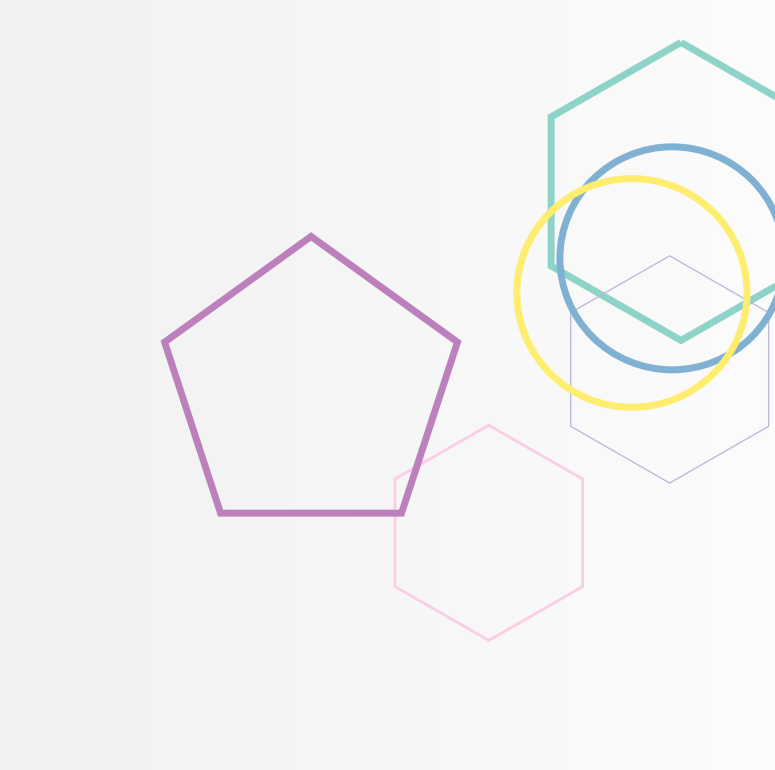[{"shape": "hexagon", "thickness": 2.5, "radius": 0.97, "center": [0.879, 0.751]}, {"shape": "hexagon", "thickness": 0.5, "radius": 0.74, "center": [0.864, 0.52]}, {"shape": "circle", "thickness": 2.5, "radius": 0.72, "center": [0.867, 0.665]}, {"shape": "hexagon", "thickness": 1, "radius": 0.7, "center": [0.631, 0.308]}, {"shape": "pentagon", "thickness": 2.5, "radius": 0.99, "center": [0.401, 0.494]}, {"shape": "circle", "thickness": 2.5, "radius": 0.74, "center": [0.815, 0.62]}]